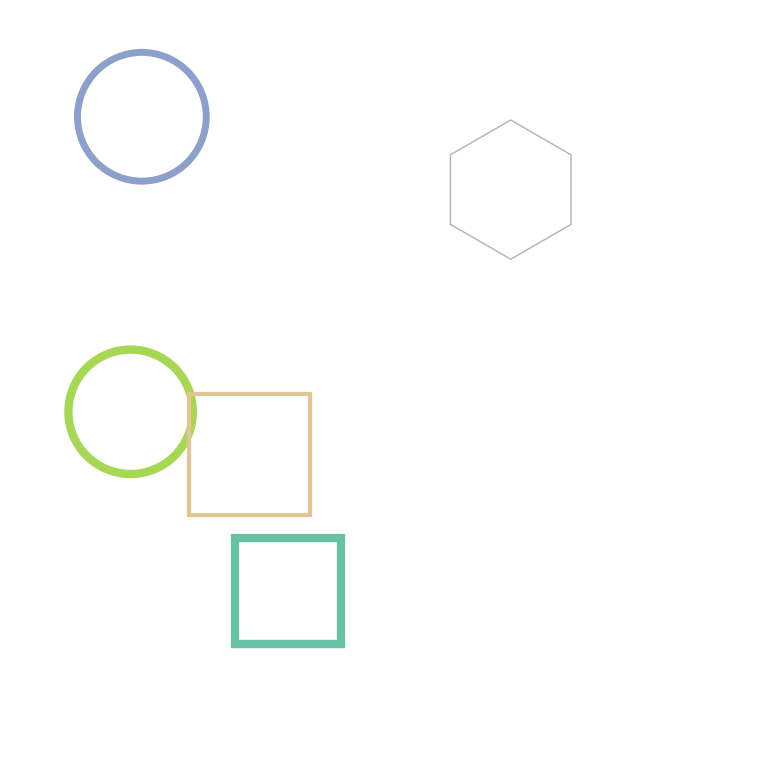[{"shape": "square", "thickness": 3, "radius": 0.34, "center": [0.374, 0.233]}, {"shape": "circle", "thickness": 2.5, "radius": 0.42, "center": [0.184, 0.848]}, {"shape": "circle", "thickness": 3, "radius": 0.4, "center": [0.17, 0.465]}, {"shape": "square", "thickness": 1.5, "radius": 0.39, "center": [0.324, 0.41]}, {"shape": "hexagon", "thickness": 0.5, "radius": 0.45, "center": [0.663, 0.754]}]